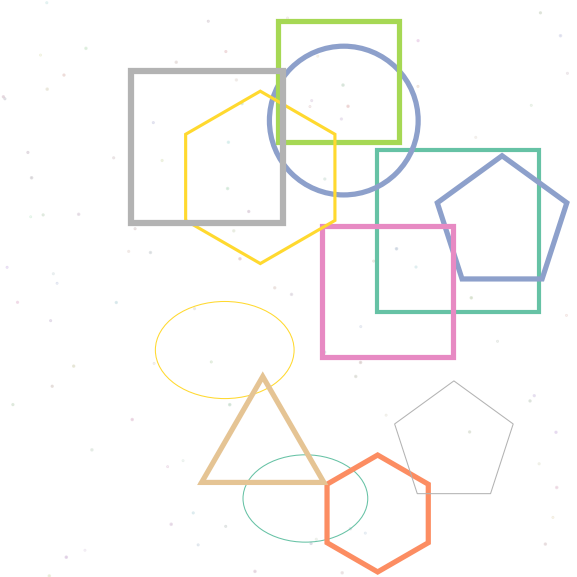[{"shape": "square", "thickness": 2, "radius": 0.7, "center": [0.793, 0.599]}, {"shape": "oval", "thickness": 0.5, "radius": 0.54, "center": [0.529, 0.136]}, {"shape": "hexagon", "thickness": 2.5, "radius": 0.51, "center": [0.654, 0.11]}, {"shape": "pentagon", "thickness": 2.5, "radius": 0.59, "center": [0.869, 0.612]}, {"shape": "circle", "thickness": 2.5, "radius": 0.64, "center": [0.595, 0.79]}, {"shape": "square", "thickness": 2.5, "radius": 0.57, "center": [0.671, 0.494]}, {"shape": "square", "thickness": 2.5, "radius": 0.52, "center": [0.586, 0.858]}, {"shape": "oval", "thickness": 0.5, "radius": 0.6, "center": [0.389, 0.393]}, {"shape": "hexagon", "thickness": 1.5, "radius": 0.75, "center": [0.451, 0.692]}, {"shape": "triangle", "thickness": 2.5, "radius": 0.61, "center": [0.455, 0.225]}, {"shape": "pentagon", "thickness": 0.5, "radius": 0.54, "center": [0.786, 0.232]}, {"shape": "square", "thickness": 3, "radius": 0.66, "center": [0.359, 0.745]}]